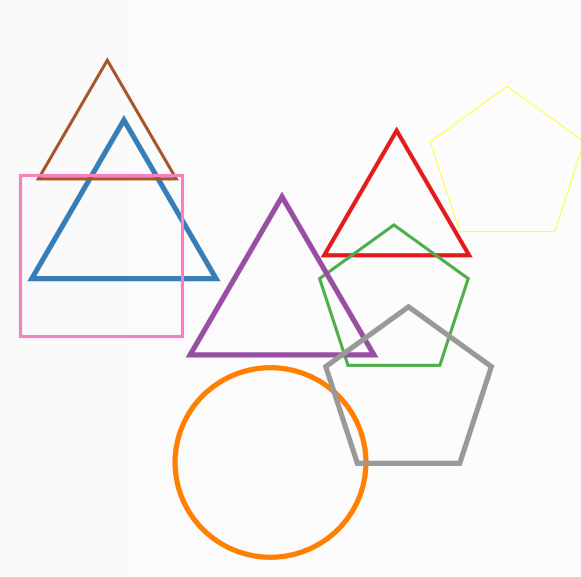[{"shape": "triangle", "thickness": 2, "radius": 0.72, "center": [0.682, 0.629]}, {"shape": "triangle", "thickness": 2.5, "radius": 0.92, "center": [0.213, 0.608]}, {"shape": "pentagon", "thickness": 1.5, "radius": 0.67, "center": [0.678, 0.475]}, {"shape": "triangle", "thickness": 2.5, "radius": 0.91, "center": [0.485, 0.476]}, {"shape": "circle", "thickness": 2.5, "radius": 0.82, "center": [0.465, 0.198]}, {"shape": "pentagon", "thickness": 0.5, "radius": 0.7, "center": [0.873, 0.711]}, {"shape": "triangle", "thickness": 1.5, "radius": 0.68, "center": [0.185, 0.758]}, {"shape": "square", "thickness": 1.5, "radius": 0.7, "center": [0.173, 0.557]}, {"shape": "pentagon", "thickness": 2.5, "radius": 0.75, "center": [0.703, 0.318]}]